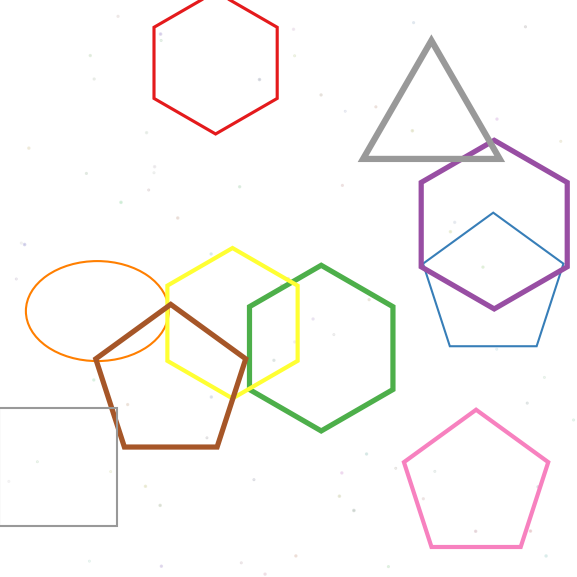[{"shape": "hexagon", "thickness": 1.5, "radius": 0.62, "center": [0.373, 0.89]}, {"shape": "pentagon", "thickness": 1, "radius": 0.64, "center": [0.854, 0.503]}, {"shape": "hexagon", "thickness": 2.5, "radius": 0.72, "center": [0.556, 0.396]}, {"shape": "hexagon", "thickness": 2.5, "radius": 0.73, "center": [0.856, 0.61]}, {"shape": "oval", "thickness": 1, "radius": 0.62, "center": [0.168, 0.46]}, {"shape": "hexagon", "thickness": 2, "radius": 0.65, "center": [0.403, 0.439]}, {"shape": "pentagon", "thickness": 2.5, "radius": 0.68, "center": [0.296, 0.336]}, {"shape": "pentagon", "thickness": 2, "radius": 0.66, "center": [0.824, 0.158]}, {"shape": "triangle", "thickness": 3, "radius": 0.68, "center": [0.747, 0.792]}, {"shape": "square", "thickness": 1, "radius": 0.51, "center": [0.1, 0.19]}]